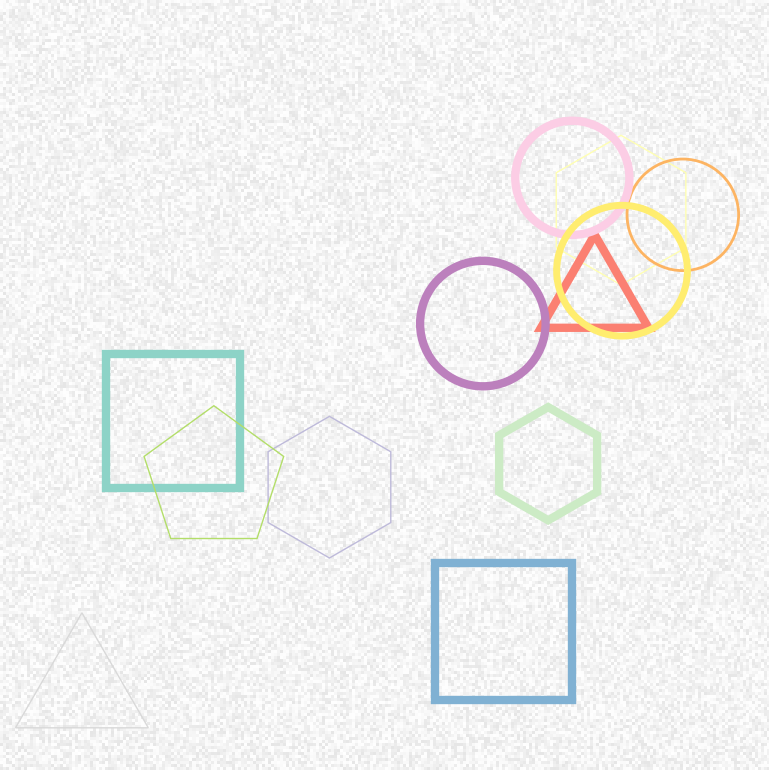[{"shape": "square", "thickness": 3, "radius": 0.44, "center": [0.225, 0.453]}, {"shape": "hexagon", "thickness": 0.5, "radius": 0.49, "center": [0.807, 0.727]}, {"shape": "hexagon", "thickness": 0.5, "radius": 0.46, "center": [0.428, 0.367]}, {"shape": "triangle", "thickness": 3, "radius": 0.4, "center": [0.772, 0.615]}, {"shape": "square", "thickness": 3, "radius": 0.44, "center": [0.654, 0.18]}, {"shape": "circle", "thickness": 1, "radius": 0.36, "center": [0.887, 0.721]}, {"shape": "pentagon", "thickness": 0.5, "radius": 0.48, "center": [0.278, 0.378]}, {"shape": "circle", "thickness": 3, "radius": 0.37, "center": [0.743, 0.769]}, {"shape": "triangle", "thickness": 0.5, "radius": 0.5, "center": [0.106, 0.105]}, {"shape": "circle", "thickness": 3, "radius": 0.41, "center": [0.627, 0.58]}, {"shape": "hexagon", "thickness": 3, "radius": 0.37, "center": [0.712, 0.398]}, {"shape": "circle", "thickness": 2.5, "radius": 0.42, "center": [0.808, 0.648]}]